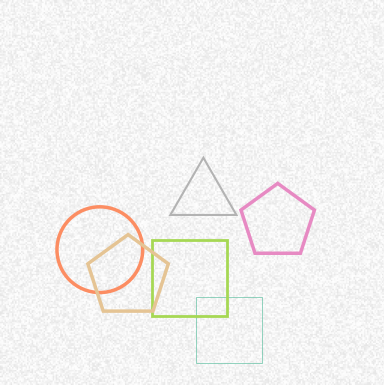[{"shape": "square", "thickness": 0.5, "radius": 0.43, "center": [0.594, 0.143]}, {"shape": "circle", "thickness": 2.5, "radius": 0.56, "center": [0.259, 0.351]}, {"shape": "pentagon", "thickness": 2.5, "radius": 0.5, "center": [0.721, 0.423]}, {"shape": "square", "thickness": 2, "radius": 0.49, "center": [0.493, 0.278]}, {"shape": "pentagon", "thickness": 2.5, "radius": 0.55, "center": [0.333, 0.281]}, {"shape": "triangle", "thickness": 1.5, "radius": 0.5, "center": [0.528, 0.491]}]